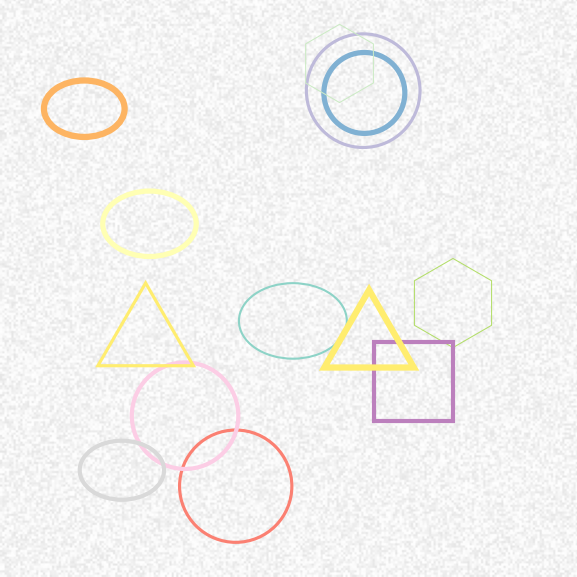[{"shape": "oval", "thickness": 1, "radius": 0.47, "center": [0.507, 0.443]}, {"shape": "oval", "thickness": 2.5, "radius": 0.4, "center": [0.259, 0.612]}, {"shape": "circle", "thickness": 1.5, "radius": 0.49, "center": [0.629, 0.842]}, {"shape": "circle", "thickness": 1.5, "radius": 0.49, "center": [0.408, 0.157]}, {"shape": "circle", "thickness": 2.5, "radius": 0.35, "center": [0.631, 0.838]}, {"shape": "oval", "thickness": 3, "radius": 0.35, "center": [0.146, 0.811]}, {"shape": "hexagon", "thickness": 0.5, "radius": 0.39, "center": [0.784, 0.474]}, {"shape": "circle", "thickness": 2, "radius": 0.46, "center": [0.32, 0.279]}, {"shape": "oval", "thickness": 2, "radius": 0.37, "center": [0.211, 0.185]}, {"shape": "square", "thickness": 2, "radius": 0.34, "center": [0.716, 0.339]}, {"shape": "hexagon", "thickness": 0.5, "radius": 0.34, "center": [0.588, 0.889]}, {"shape": "triangle", "thickness": 1.5, "radius": 0.48, "center": [0.252, 0.414]}, {"shape": "triangle", "thickness": 3, "radius": 0.45, "center": [0.639, 0.408]}]